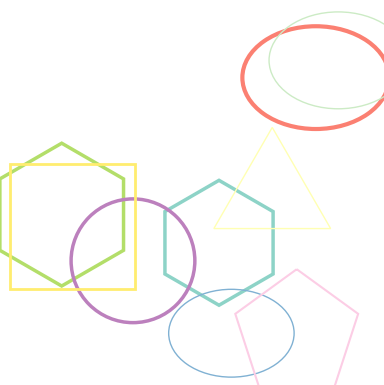[{"shape": "hexagon", "thickness": 2.5, "radius": 0.81, "center": [0.569, 0.369]}, {"shape": "triangle", "thickness": 1, "radius": 0.88, "center": [0.707, 0.494]}, {"shape": "oval", "thickness": 3, "radius": 0.95, "center": [0.82, 0.798]}, {"shape": "oval", "thickness": 1, "radius": 0.81, "center": [0.601, 0.134]}, {"shape": "hexagon", "thickness": 2.5, "radius": 0.93, "center": [0.16, 0.443]}, {"shape": "pentagon", "thickness": 1.5, "radius": 0.84, "center": [0.771, 0.133]}, {"shape": "circle", "thickness": 2.5, "radius": 0.8, "center": [0.345, 0.323]}, {"shape": "oval", "thickness": 1, "radius": 0.9, "center": [0.879, 0.843]}, {"shape": "square", "thickness": 2, "radius": 0.81, "center": [0.188, 0.413]}]